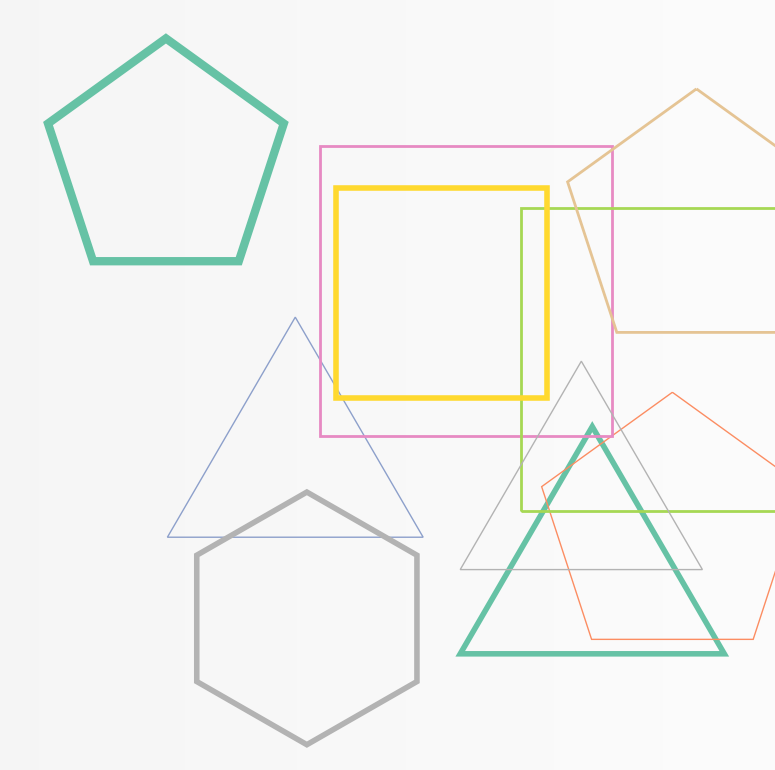[{"shape": "triangle", "thickness": 2, "radius": 0.98, "center": [0.764, 0.249]}, {"shape": "pentagon", "thickness": 3, "radius": 0.8, "center": [0.214, 0.79]}, {"shape": "pentagon", "thickness": 0.5, "radius": 0.89, "center": [0.868, 0.313]}, {"shape": "triangle", "thickness": 0.5, "radius": 0.95, "center": [0.381, 0.398]}, {"shape": "square", "thickness": 1, "radius": 0.94, "center": [0.601, 0.622]}, {"shape": "square", "thickness": 1, "radius": 0.99, "center": [0.87, 0.533]}, {"shape": "square", "thickness": 2, "radius": 0.68, "center": [0.57, 0.62]}, {"shape": "pentagon", "thickness": 1, "radius": 0.87, "center": [0.899, 0.71]}, {"shape": "hexagon", "thickness": 2, "radius": 0.82, "center": [0.396, 0.197]}, {"shape": "triangle", "thickness": 0.5, "radius": 0.9, "center": [0.75, 0.35]}]